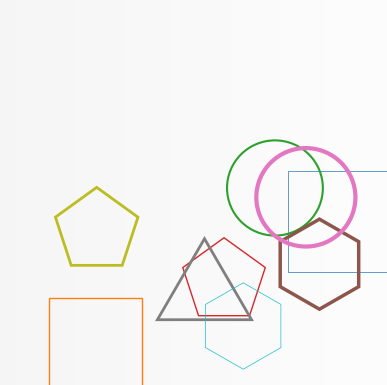[{"shape": "square", "thickness": 0.5, "radius": 0.66, "center": [0.874, 0.424]}, {"shape": "square", "thickness": 1, "radius": 0.6, "center": [0.246, 0.104]}, {"shape": "circle", "thickness": 1.5, "radius": 0.62, "center": [0.71, 0.512]}, {"shape": "pentagon", "thickness": 1, "radius": 0.56, "center": [0.578, 0.271]}, {"shape": "hexagon", "thickness": 2.5, "radius": 0.58, "center": [0.824, 0.314]}, {"shape": "circle", "thickness": 3, "radius": 0.64, "center": [0.789, 0.488]}, {"shape": "triangle", "thickness": 2, "radius": 0.7, "center": [0.528, 0.24]}, {"shape": "pentagon", "thickness": 2, "radius": 0.56, "center": [0.25, 0.401]}, {"shape": "hexagon", "thickness": 0.5, "radius": 0.56, "center": [0.628, 0.153]}]